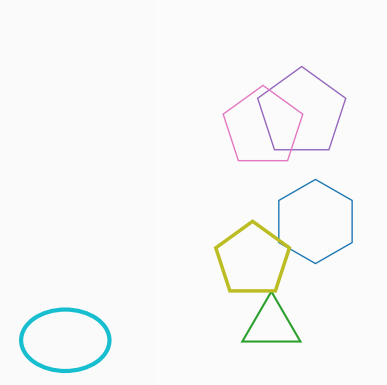[{"shape": "hexagon", "thickness": 1, "radius": 0.55, "center": [0.814, 0.425]}, {"shape": "triangle", "thickness": 1.5, "radius": 0.43, "center": [0.7, 0.156]}, {"shape": "pentagon", "thickness": 1, "radius": 0.6, "center": [0.779, 0.708]}, {"shape": "pentagon", "thickness": 1, "radius": 0.54, "center": [0.679, 0.67]}, {"shape": "pentagon", "thickness": 2.5, "radius": 0.5, "center": [0.652, 0.325]}, {"shape": "oval", "thickness": 3, "radius": 0.57, "center": [0.169, 0.116]}]